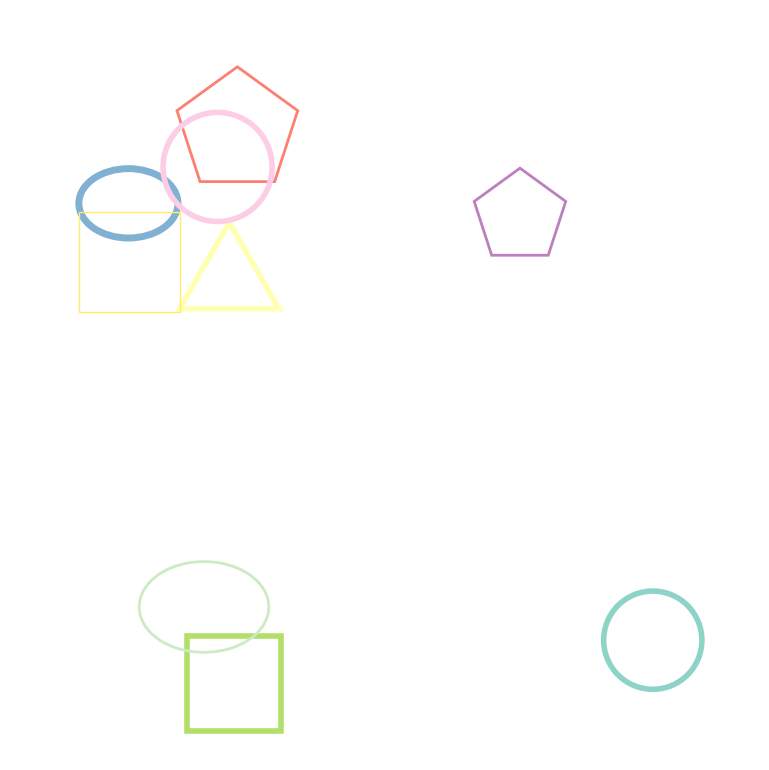[{"shape": "circle", "thickness": 2, "radius": 0.32, "center": [0.848, 0.169]}, {"shape": "triangle", "thickness": 2, "radius": 0.37, "center": [0.298, 0.636]}, {"shape": "pentagon", "thickness": 1, "radius": 0.41, "center": [0.308, 0.831]}, {"shape": "oval", "thickness": 2.5, "radius": 0.32, "center": [0.167, 0.736]}, {"shape": "square", "thickness": 2, "radius": 0.31, "center": [0.304, 0.113]}, {"shape": "circle", "thickness": 2, "radius": 0.35, "center": [0.283, 0.783]}, {"shape": "pentagon", "thickness": 1, "radius": 0.31, "center": [0.675, 0.719]}, {"shape": "oval", "thickness": 1, "radius": 0.42, "center": [0.265, 0.212]}, {"shape": "square", "thickness": 0.5, "radius": 0.33, "center": [0.168, 0.66]}]